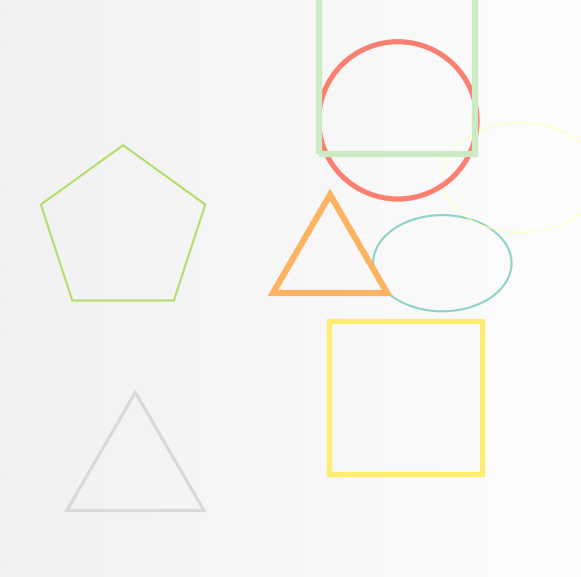[{"shape": "oval", "thickness": 1, "radius": 0.6, "center": [0.761, 0.543]}, {"shape": "oval", "thickness": 0.5, "radius": 0.68, "center": [0.897, 0.691]}, {"shape": "circle", "thickness": 2.5, "radius": 0.68, "center": [0.685, 0.791]}, {"shape": "triangle", "thickness": 3, "radius": 0.57, "center": [0.568, 0.549]}, {"shape": "pentagon", "thickness": 1, "radius": 0.74, "center": [0.212, 0.599]}, {"shape": "triangle", "thickness": 1.5, "radius": 0.68, "center": [0.233, 0.183]}, {"shape": "square", "thickness": 3, "radius": 0.67, "center": [0.683, 0.867]}, {"shape": "square", "thickness": 2.5, "radius": 0.66, "center": [0.697, 0.311]}]